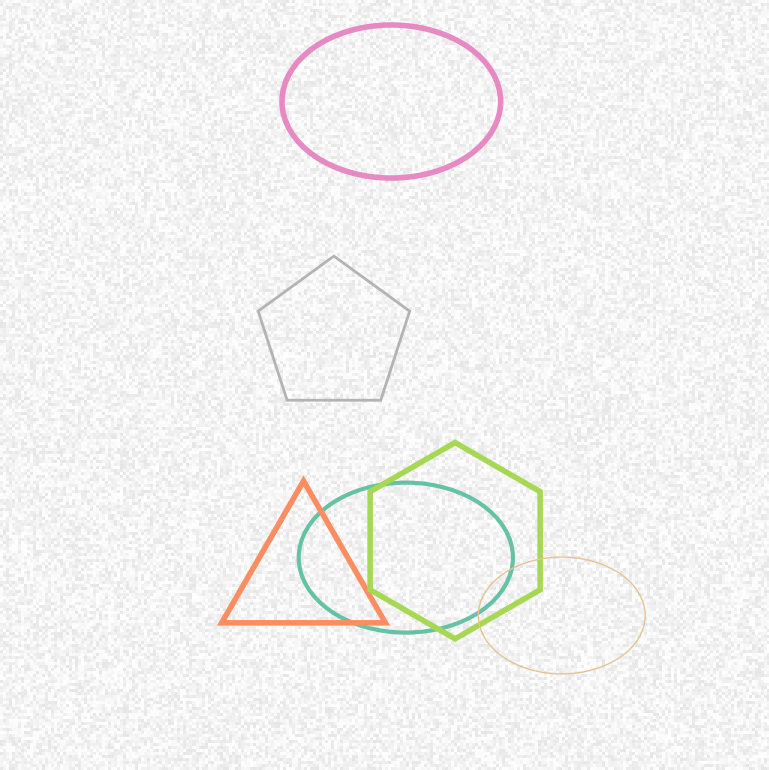[{"shape": "oval", "thickness": 1.5, "radius": 0.7, "center": [0.527, 0.276]}, {"shape": "triangle", "thickness": 2, "radius": 0.61, "center": [0.394, 0.253]}, {"shape": "oval", "thickness": 2, "radius": 0.71, "center": [0.508, 0.868]}, {"shape": "hexagon", "thickness": 2, "radius": 0.64, "center": [0.591, 0.298]}, {"shape": "oval", "thickness": 0.5, "radius": 0.54, "center": [0.73, 0.201]}, {"shape": "pentagon", "thickness": 1, "radius": 0.52, "center": [0.434, 0.564]}]